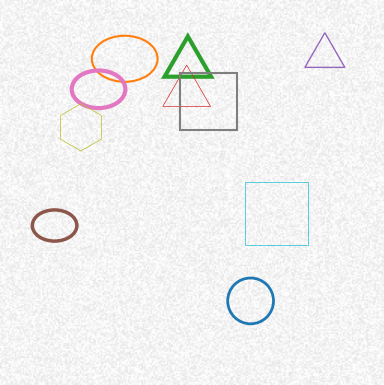[{"shape": "circle", "thickness": 2, "radius": 0.3, "center": [0.651, 0.218]}, {"shape": "oval", "thickness": 1.5, "radius": 0.43, "center": [0.324, 0.847]}, {"shape": "triangle", "thickness": 3, "radius": 0.35, "center": [0.488, 0.836]}, {"shape": "triangle", "thickness": 0.5, "radius": 0.36, "center": [0.485, 0.759]}, {"shape": "triangle", "thickness": 1, "radius": 0.3, "center": [0.844, 0.855]}, {"shape": "oval", "thickness": 2.5, "radius": 0.29, "center": [0.142, 0.414]}, {"shape": "oval", "thickness": 3, "radius": 0.35, "center": [0.256, 0.768]}, {"shape": "square", "thickness": 1.5, "radius": 0.37, "center": [0.541, 0.736]}, {"shape": "hexagon", "thickness": 0.5, "radius": 0.31, "center": [0.21, 0.669]}, {"shape": "square", "thickness": 0.5, "radius": 0.41, "center": [0.717, 0.446]}]